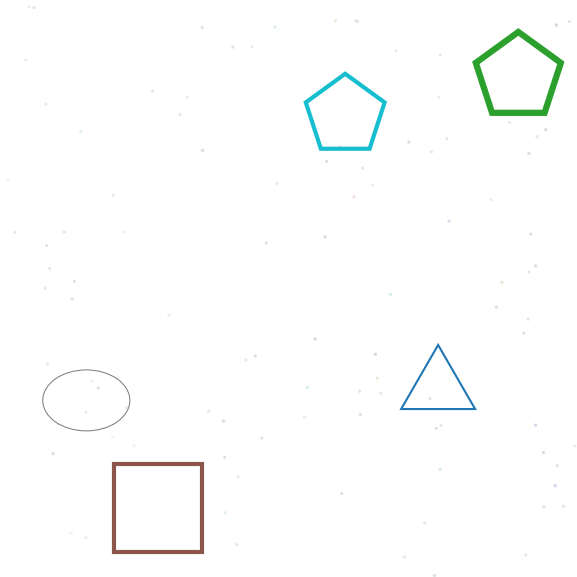[{"shape": "triangle", "thickness": 1, "radius": 0.37, "center": [0.759, 0.328]}, {"shape": "pentagon", "thickness": 3, "radius": 0.39, "center": [0.898, 0.866]}, {"shape": "square", "thickness": 2, "radius": 0.38, "center": [0.273, 0.119]}, {"shape": "oval", "thickness": 0.5, "radius": 0.38, "center": [0.149, 0.306]}, {"shape": "pentagon", "thickness": 2, "radius": 0.36, "center": [0.598, 0.8]}]